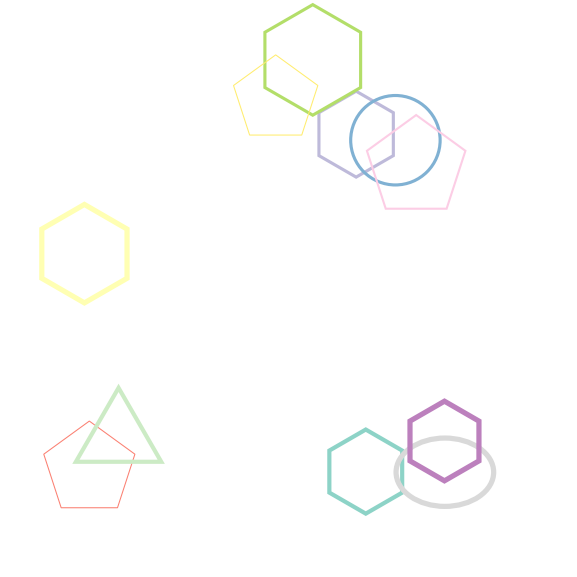[{"shape": "hexagon", "thickness": 2, "radius": 0.36, "center": [0.633, 0.183]}, {"shape": "hexagon", "thickness": 2.5, "radius": 0.43, "center": [0.146, 0.56]}, {"shape": "hexagon", "thickness": 1.5, "radius": 0.37, "center": [0.617, 0.767]}, {"shape": "pentagon", "thickness": 0.5, "radius": 0.41, "center": [0.155, 0.187]}, {"shape": "circle", "thickness": 1.5, "radius": 0.39, "center": [0.685, 0.756]}, {"shape": "hexagon", "thickness": 1.5, "radius": 0.48, "center": [0.542, 0.895]}, {"shape": "pentagon", "thickness": 1, "radius": 0.45, "center": [0.721, 0.71]}, {"shape": "oval", "thickness": 2.5, "radius": 0.42, "center": [0.77, 0.181]}, {"shape": "hexagon", "thickness": 2.5, "radius": 0.34, "center": [0.77, 0.235]}, {"shape": "triangle", "thickness": 2, "radius": 0.43, "center": [0.205, 0.242]}, {"shape": "pentagon", "thickness": 0.5, "radius": 0.38, "center": [0.477, 0.827]}]